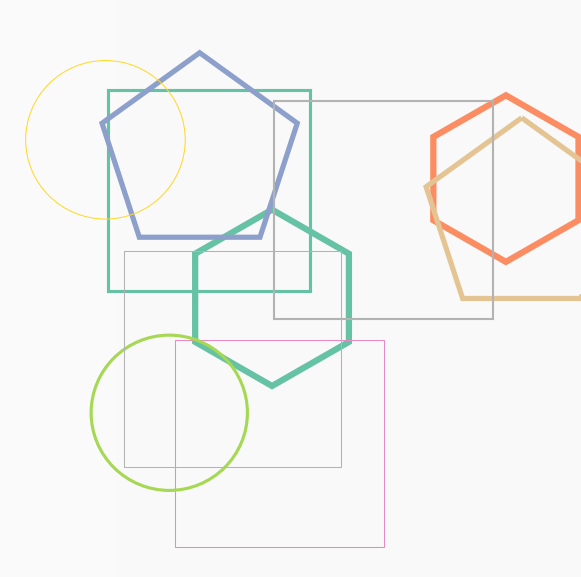[{"shape": "hexagon", "thickness": 3, "radius": 0.76, "center": [0.468, 0.483]}, {"shape": "square", "thickness": 1.5, "radius": 0.87, "center": [0.359, 0.67]}, {"shape": "hexagon", "thickness": 3, "radius": 0.72, "center": [0.87, 0.69]}, {"shape": "pentagon", "thickness": 2.5, "radius": 0.88, "center": [0.343, 0.731]}, {"shape": "square", "thickness": 0.5, "radius": 0.9, "center": [0.481, 0.231]}, {"shape": "circle", "thickness": 1.5, "radius": 0.67, "center": [0.291, 0.284]}, {"shape": "circle", "thickness": 0.5, "radius": 0.69, "center": [0.181, 0.757]}, {"shape": "pentagon", "thickness": 2.5, "radius": 0.86, "center": [0.898, 0.622]}, {"shape": "square", "thickness": 1, "radius": 0.94, "center": [0.66, 0.636]}, {"shape": "square", "thickness": 0.5, "radius": 0.93, "center": [0.401, 0.378]}]